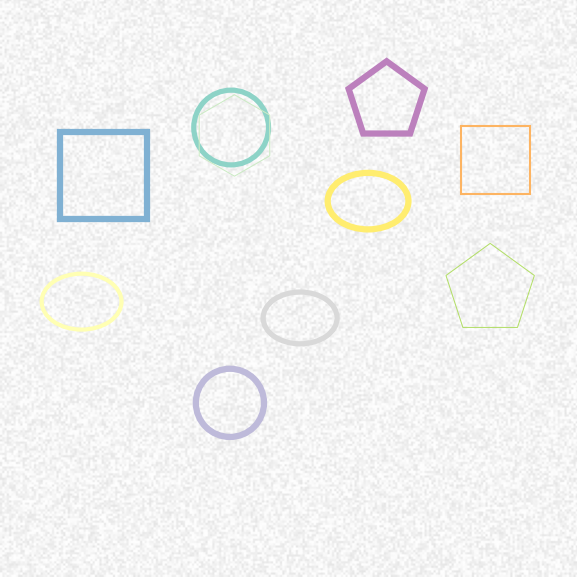[{"shape": "circle", "thickness": 2.5, "radius": 0.32, "center": [0.4, 0.778]}, {"shape": "oval", "thickness": 2, "radius": 0.35, "center": [0.141, 0.477]}, {"shape": "circle", "thickness": 3, "radius": 0.3, "center": [0.398, 0.302]}, {"shape": "square", "thickness": 3, "radius": 0.38, "center": [0.179, 0.695]}, {"shape": "square", "thickness": 1, "radius": 0.3, "center": [0.858, 0.722]}, {"shape": "pentagon", "thickness": 0.5, "radius": 0.4, "center": [0.849, 0.497]}, {"shape": "oval", "thickness": 2.5, "radius": 0.32, "center": [0.52, 0.449]}, {"shape": "pentagon", "thickness": 3, "radius": 0.35, "center": [0.669, 0.824]}, {"shape": "hexagon", "thickness": 0.5, "radius": 0.35, "center": [0.406, 0.765]}, {"shape": "oval", "thickness": 3, "radius": 0.35, "center": [0.637, 0.651]}]